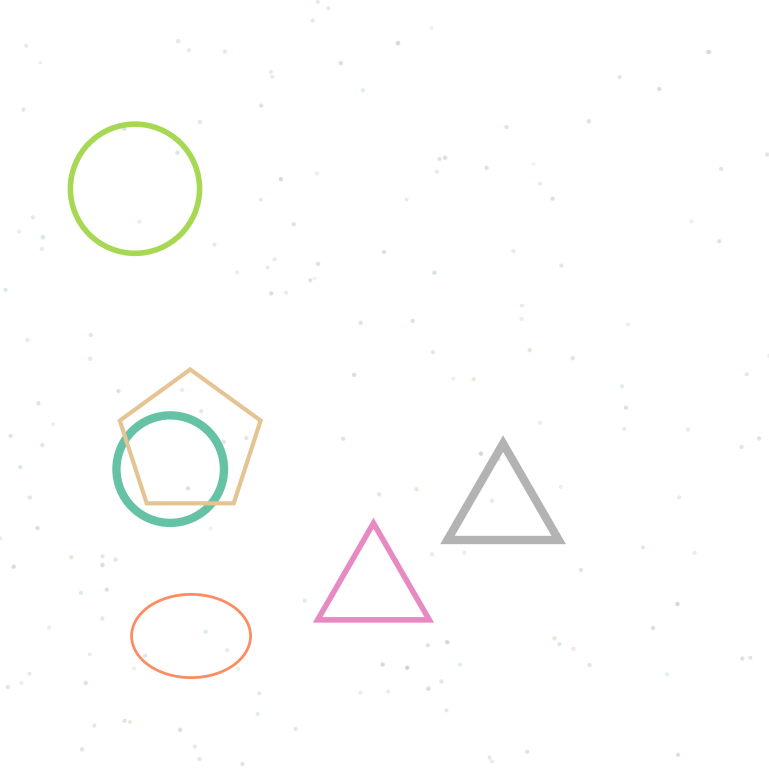[{"shape": "circle", "thickness": 3, "radius": 0.35, "center": [0.221, 0.391]}, {"shape": "oval", "thickness": 1, "radius": 0.39, "center": [0.248, 0.174]}, {"shape": "triangle", "thickness": 2, "radius": 0.42, "center": [0.485, 0.237]}, {"shape": "circle", "thickness": 2, "radius": 0.42, "center": [0.175, 0.755]}, {"shape": "pentagon", "thickness": 1.5, "radius": 0.48, "center": [0.247, 0.424]}, {"shape": "triangle", "thickness": 3, "radius": 0.42, "center": [0.653, 0.34]}]